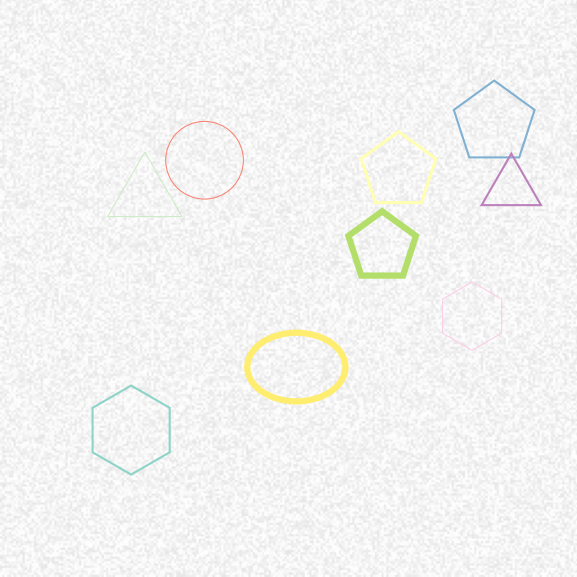[{"shape": "hexagon", "thickness": 1, "radius": 0.39, "center": [0.227, 0.254]}, {"shape": "pentagon", "thickness": 1.5, "radius": 0.34, "center": [0.69, 0.703]}, {"shape": "circle", "thickness": 0.5, "radius": 0.34, "center": [0.354, 0.722]}, {"shape": "pentagon", "thickness": 1, "radius": 0.37, "center": [0.856, 0.786]}, {"shape": "pentagon", "thickness": 3, "radius": 0.31, "center": [0.662, 0.572]}, {"shape": "hexagon", "thickness": 0.5, "radius": 0.3, "center": [0.818, 0.452]}, {"shape": "triangle", "thickness": 1, "radius": 0.3, "center": [0.885, 0.674]}, {"shape": "triangle", "thickness": 0.5, "radius": 0.37, "center": [0.251, 0.661]}, {"shape": "oval", "thickness": 3, "radius": 0.42, "center": [0.513, 0.364]}]